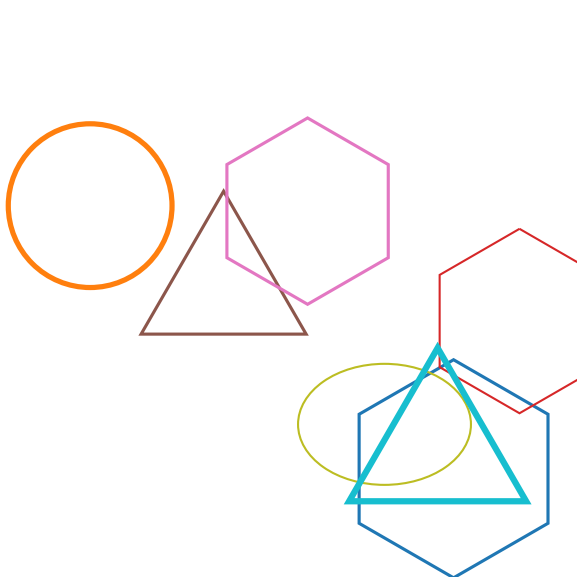[{"shape": "hexagon", "thickness": 1.5, "radius": 0.94, "center": [0.785, 0.187]}, {"shape": "circle", "thickness": 2.5, "radius": 0.71, "center": [0.156, 0.643]}, {"shape": "hexagon", "thickness": 1, "radius": 0.8, "center": [0.9, 0.443]}, {"shape": "triangle", "thickness": 1.5, "radius": 0.82, "center": [0.387, 0.503]}, {"shape": "hexagon", "thickness": 1.5, "radius": 0.81, "center": [0.533, 0.634]}, {"shape": "oval", "thickness": 1, "radius": 0.75, "center": [0.666, 0.264]}, {"shape": "triangle", "thickness": 3, "radius": 0.88, "center": [0.758, 0.22]}]